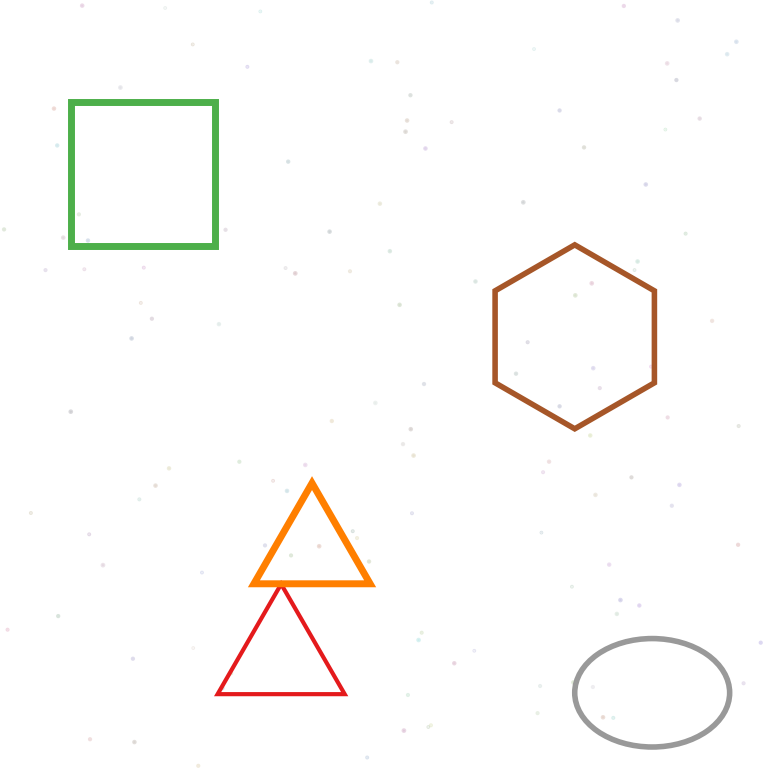[{"shape": "triangle", "thickness": 1.5, "radius": 0.48, "center": [0.365, 0.146]}, {"shape": "square", "thickness": 2.5, "radius": 0.47, "center": [0.186, 0.774]}, {"shape": "triangle", "thickness": 2.5, "radius": 0.44, "center": [0.405, 0.285]}, {"shape": "hexagon", "thickness": 2, "radius": 0.6, "center": [0.746, 0.563]}, {"shape": "oval", "thickness": 2, "radius": 0.5, "center": [0.847, 0.1]}]